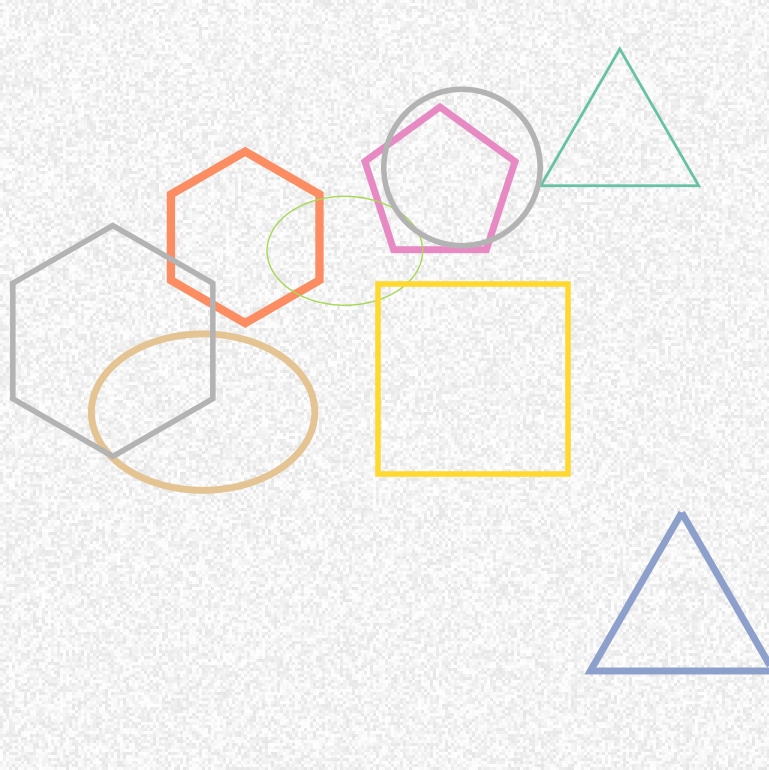[{"shape": "triangle", "thickness": 1, "radius": 0.59, "center": [0.805, 0.818]}, {"shape": "hexagon", "thickness": 3, "radius": 0.56, "center": [0.318, 0.692]}, {"shape": "triangle", "thickness": 2.5, "radius": 0.69, "center": [0.885, 0.197]}, {"shape": "pentagon", "thickness": 2.5, "radius": 0.51, "center": [0.571, 0.759]}, {"shape": "oval", "thickness": 0.5, "radius": 0.51, "center": [0.448, 0.674]}, {"shape": "square", "thickness": 2, "radius": 0.62, "center": [0.615, 0.508]}, {"shape": "oval", "thickness": 2.5, "radius": 0.73, "center": [0.264, 0.465]}, {"shape": "circle", "thickness": 2, "radius": 0.51, "center": [0.6, 0.783]}, {"shape": "hexagon", "thickness": 2, "radius": 0.75, "center": [0.147, 0.557]}]